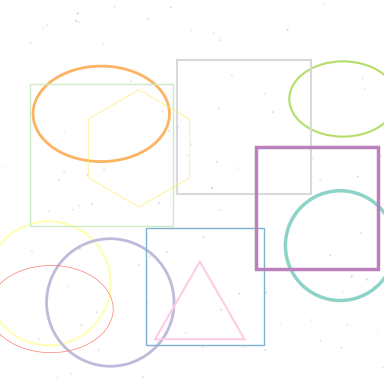[{"shape": "circle", "thickness": 2.5, "radius": 0.71, "center": [0.884, 0.362]}, {"shape": "circle", "thickness": 1.5, "radius": 0.81, "center": [0.126, 0.264]}, {"shape": "circle", "thickness": 2, "radius": 0.83, "center": [0.287, 0.214]}, {"shape": "oval", "thickness": 0.5, "radius": 0.81, "center": [0.132, 0.197]}, {"shape": "square", "thickness": 1, "radius": 0.76, "center": [0.533, 0.256]}, {"shape": "oval", "thickness": 2, "radius": 0.89, "center": [0.263, 0.704]}, {"shape": "oval", "thickness": 1.5, "radius": 0.7, "center": [0.891, 0.743]}, {"shape": "triangle", "thickness": 1.5, "radius": 0.67, "center": [0.519, 0.186]}, {"shape": "square", "thickness": 1.5, "radius": 0.87, "center": [0.633, 0.67]}, {"shape": "square", "thickness": 2.5, "radius": 0.79, "center": [0.823, 0.46]}, {"shape": "square", "thickness": 1, "radius": 0.93, "center": [0.264, 0.598]}, {"shape": "hexagon", "thickness": 0.5, "radius": 0.76, "center": [0.361, 0.615]}]